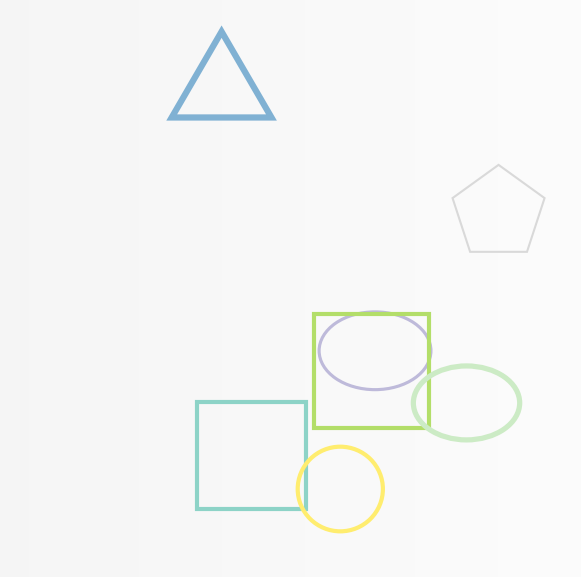[{"shape": "square", "thickness": 2, "radius": 0.47, "center": [0.433, 0.21]}, {"shape": "oval", "thickness": 1.5, "radius": 0.48, "center": [0.645, 0.392]}, {"shape": "triangle", "thickness": 3, "radius": 0.5, "center": [0.381, 0.845]}, {"shape": "square", "thickness": 2, "radius": 0.49, "center": [0.639, 0.357]}, {"shape": "pentagon", "thickness": 1, "radius": 0.42, "center": [0.858, 0.63]}, {"shape": "oval", "thickness": 2.5, "radius": 0.46, "center": [0.803, 0.301]}, {"shape": "circle", "thickness": 2, "radius": 0.37, "center": [0.585, 0.152]}]